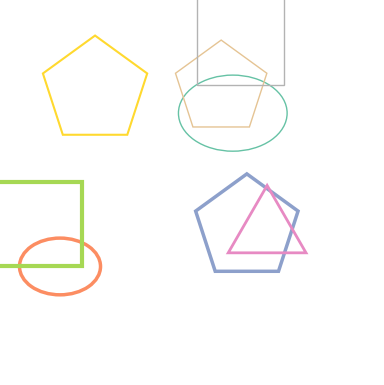[{"shape": "oval", "thickness": 1, "radius": 0.71, "center": [0.605, 0.706]}, {"shape": "oval", "thickness": 2.5, "radius": 0.53, "center": [0.156, 0.308]}, {"shape": "pentagon", "thickness": 2.5, "radius": 0.7, "center": [0.641, 0.408]}, {"shape": "triangle", "thickness": 2, "radius": 0.58, "center": [0.694, 0.402]}, {"shape": "square", "thickness": 3, "radius": 0.54, "center": [0.105, 0.419]}, {"shape": "pentagon", "thickness": 1.5, "radius": 0.71, "center": [0.247, 0.765]}, {"shape": "pentagon", "thickness": 1, "radius": 0.62, "center": [0.574, 0.771]}, {"shape": "square", "thickness": 1, "radius": 0.56, "center": [0.625, 0.891]}]